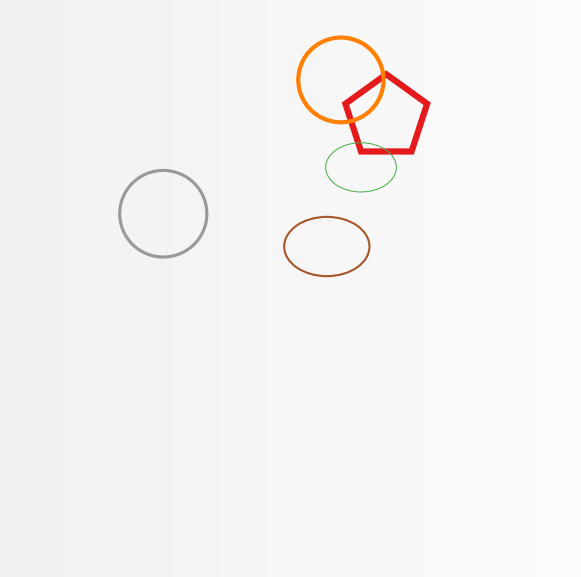[{"shape": "pentagon", "thickness": 3, "radius": 0.37, "center": [0.665, 0.797]}, {"shape": "oval", "thickness": 0.5, "radius": 0.3, "center": [0.621, 0.709]}, {"shape": "circle", "thickness": 2, "radius": 0.37, "center": [0.587, 0.861]}, {"shape": "oval", "thickness": 1, "radius": 0.37, "center": [0.562, 0.572]}, {"shape": "circle", "thickness": 1.5, "radius": 0.37, "center": [0.281, 0.629]}]